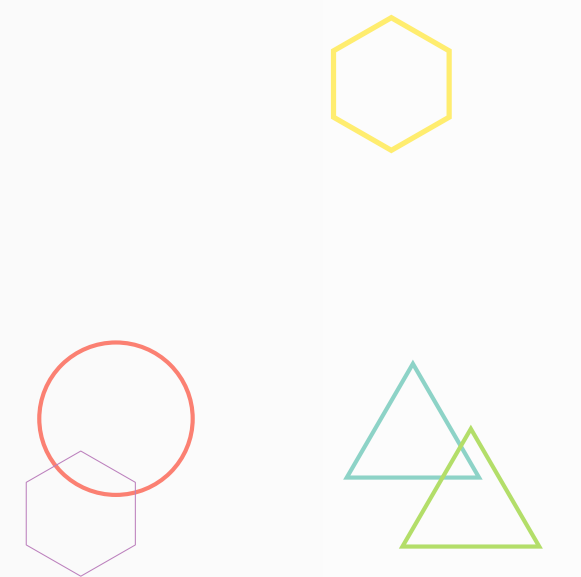[{"shape": "triangle", "thickness": 2, "radius": 0.66, "center": [0.71, 0.238]}, {"shape": "circle", "thickness": 2, "radius": 0.66, "center": [0.2, 0.274]}, {"shape": "triangle", "thickness": 2, "radius": 0.68, "center": [0.81, 0.121]}, {"shape": "hexagon", "thickness": 0.5, "radius": 0.54, "center": [0.139, 0.11]}, {"shape": "hexagon", "thickness": 2.5, "radius": 0.57, "center": [0.673, 0.854]}]